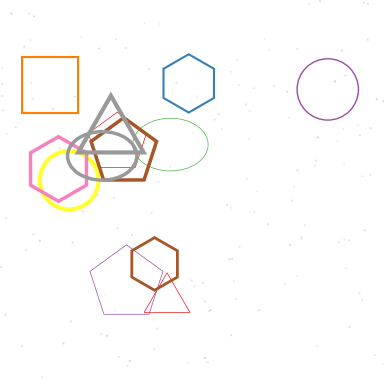[{"shape": "pentagon", "thickness": 0.5, "radius": 0.4, "center": [0.305, 0.629]}, {"shape": "triangle", "thickness": 0.5, "radius": 0.34, "center": [0.434, 0.223]}, {"shape": "hexagon", "thickness": 1.5, "radius": 0.38, "center": [0.49, 0.783]}, {"shape": "oval", "thickness": 0.5, "radius": 0.49, "center": [0.443, 0.624]}, {"shape": "pentagon", "thickness": 0.5, "radius": 0.5, "center": [0.328, 0.264]}, {"shape": "circle", "thickness": 1, "radius": 0.4, "center": [0.851, 0.768]}, {"shape": "square", "thickness": 1.5, "radius": 0.36, "center": [0.13, 0.779]}, {"shape": "circle", "thickness": 3, "radius": 0.38, "center": [0.18, 0.532]}, {"shape": "pentagon", "thickness": 2.5, "radius": 0.45, "center": [0.322, 0.605]}, {"shape": "hexagon", "thickness": 2, "radius": 0.34, "center": [0.402, 0.314]}, {"shape": "hexagon", "thickness": 2.5, "radius": 0.42, "center": [0.152, 0.561]}, {"shape": "oval", "thickness": 2.5, "radius": 0.45, "center": [0.265, 0.595]}, {"shape": "triangle", "thickness": 3, "radius": 0.49, "center": [0.288, 0.653]}]